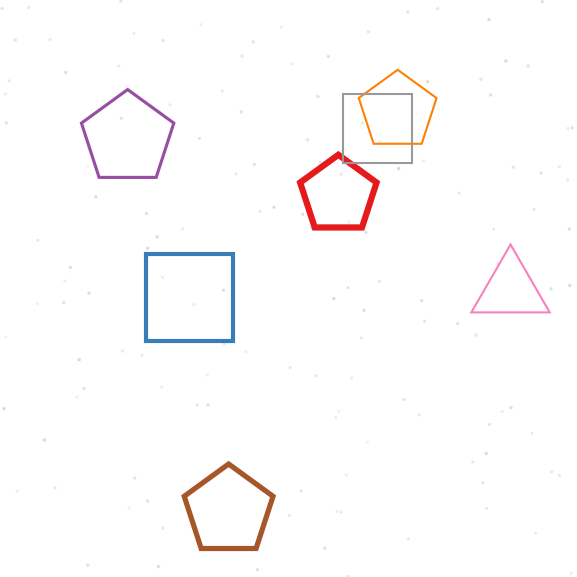[{"shape": "pentagon", "thickness": 3, "radius": 0.35, "center": [0.586, 0.662]}, {"shape": "square", "thickness": 2, "radius": 0.38, "center": [0.328, 0.485]}, {"shape": "pentagon", "thickness": 1.5, "radius": 0.42, "center": [0.221, 0.76]}, {"shape": "pentagon", "thickness": 1, "radius": 0.35, "center": [0.689, 0.807]}, {"shape": "pentagon", "thickness": 2.5, "radius": 0.4, "center": [0.396, 0.115]}, {"shape": "triangle", "thickness": 1, "radius": 0.39, "center": [0.884, 0.497]}, {"shape": "square", "thickness": 1, "radius": 0.3, "center": [0.654, 0.777]}]